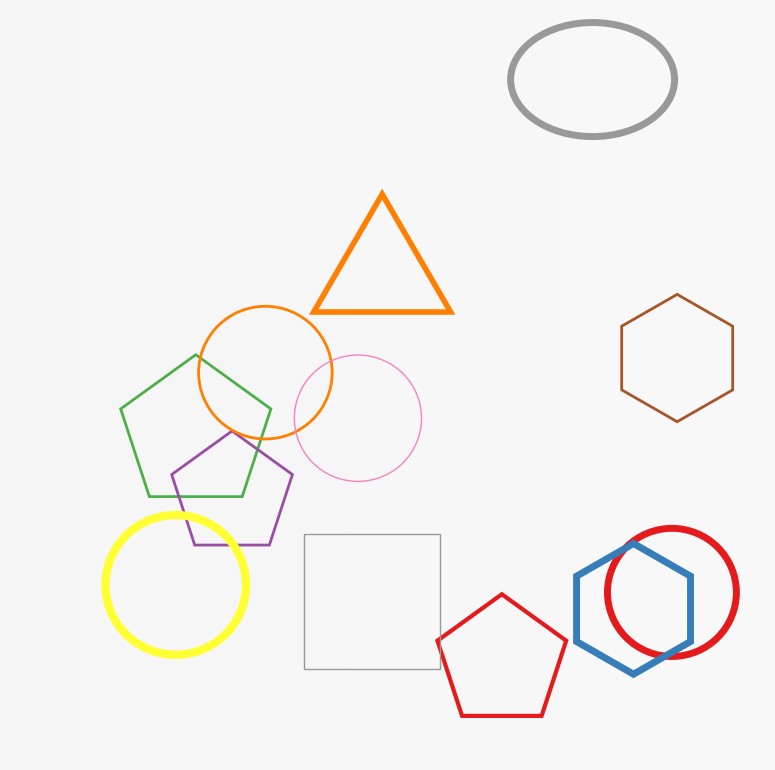[{"shape": "circle", "thickness": 2.5, "radius": 0.42, "center": [0.867, 0.231]}, {"shape": "pentagon", "thickness": 1.5, "radius": 0.44, "center": [0.648, 0.141]}, {"shape": "hexagon", "thickness": 2.5, "radius": 0.42, "center": [0.817, 0.209]}, {"shape": "pentagon", "thickness": 1, "radius": 0.51, "center": [0.253, 0.437]}, {"shape": "pentagon", "thickness": 1, "radius": 0.41, "center": [0.299, 0.358]}, {"shape": "triangle", "thickness": 2, "radius": 0.51, "center": [0.493, 0.646]}, {"shape": "circle", "thickness": 1, "radius": 0.43, "center": [0.342, 0.516]}, {"shape": "circle", "thickness": 3, "radius": 0.45, "center": [0.227, 0.24]}, {"shape": "hexagon", "thickness": 1, "radius": 0.41, "center": [0.874, 0.535]}, {"shape": "circle", "thickness": 0.5, "radius": 0.41, "center": [0.462, 0.457]}, {"shape": "square", "thickness": 0.5, "radius": 0.44, "center": [0.48, 0.219]}, {"shape": "oval", "thickness": 2.5, "radius": 0.53, "center": [0.765, 0.897]}]